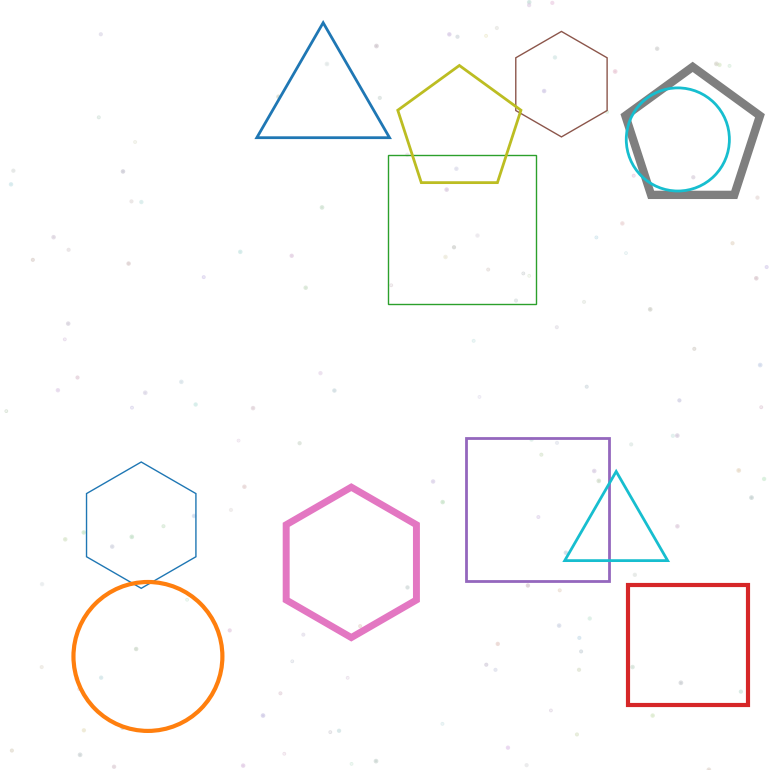[{"shape": "triangle", "thickness": 1, "radius": 0.5, "center": [0.42, 0.871]}, {"shape": "hexagon", "thickness": 0.5, "radius": 0.41, "center": [0.183, 0.318]}, {"shape": "circle", "thickness": 1.5, "radius": 0.48, "center": [0.192, 0.147]}, {"shape": "square", "thickness": 0.5, "radius": 0.48, "center": [0.6, 0.702]}, {"shape": "square", "thickness": 1.5, "radius": 0.39, "center": [0.894, 0.162]}, {"shape": "square", "thickness": 1, "radius": 0.46, "center": [0.698, 0.338]}, {"shape": "hexagon", "thickness": 0.5, "radius": 0.34, "center": [0.729, 0.891]}, {"shape": "hexagon", "thickness": 2.5, "radius": 0.49, "center": [0.456, 0.27]}, {"shape": "pentagon", "thickness": 3, "radius": 0.46, "center": [0.9, 0.821]}, {"shape": "pentagon", "thickness": 1, "radius": 0.42, "center": [0.597, 0.831]}, {"shape": "circle", "thickness": 1, "radius": 0.33, "center": [0.88, 0.819]}, {"shape": "triangle", "thickness": 1, "radius": 0.39, "center": [0.8, 0.311]}]